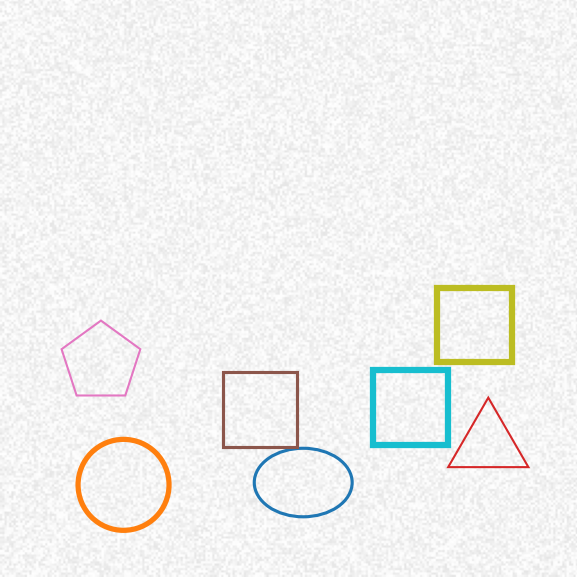[{"shape": "oval", "thickness": 1.5, "radius": 0.42, "center": [0.525, 0.164]}, {"shape": "circle", "thickness": 2.5, "radius": 0.39, "center": [0.214, 0.16]}, {"shape": "triangle", "thickness": 1, "radius": 0.4, "center": [0.846, 0.23]}, {"shape": "square", "thickness": 1.5, "radius": 0.32, "center": [0.451, 0.29]}, {"shape": "pentagon", "thickness": 1, "radius": 0.36, "center": [0.175, 0.372]}, {"shape": "square", "thickness": 3, "radius": 0.32, "center": [0.822, 0.436]}, {"shape": "square", "thickness": 3, "radius": 0.33, "center": [0.711, 0.294]}]